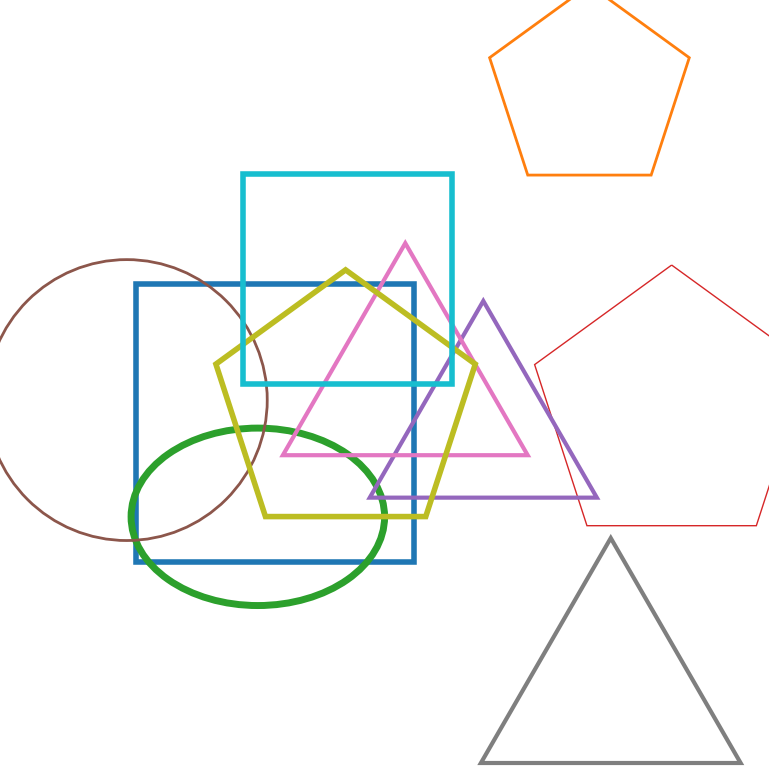[{"shape": "square", "thickness": 2, "radius": 0.9, "center": [0.357, 0.451]}, {"shape": "pentagon", "thickness": 1, "radius": 0.68, "center": [0.766, 0.883]}, {"shape": "oval", "thickness": 2.5, "radius": 0.82, "center": [0.335, 0.329]}, {"shape": "pentagon", "thickness": 0.5, "radius": 0.94, "center": [0.872, 0.469]}, {"shape": "triangle", "thickness": 1.5, "radius": 0.85, "center": [0.628, 0.439]}, {"shape": "circle", "thickness": 1, "radius": 0.91, "center": [0.165, 0.48]}, {"shape": "triangle", "thickness": 1.5, "radius": 0.92, "center": [0.526, 0.501]}, {"shape": "triangle", "thickness": 1.5, "radius": 0.97, "center": [0.793, 0.106]}, {"shape": "pentagon", "thickness": 2, "radius": 0.89, "center": [0.449, 0.472]}, {"shape": "square", "thickness": 2, "radius": 0.68, "center": [0.451, 0.637]}]